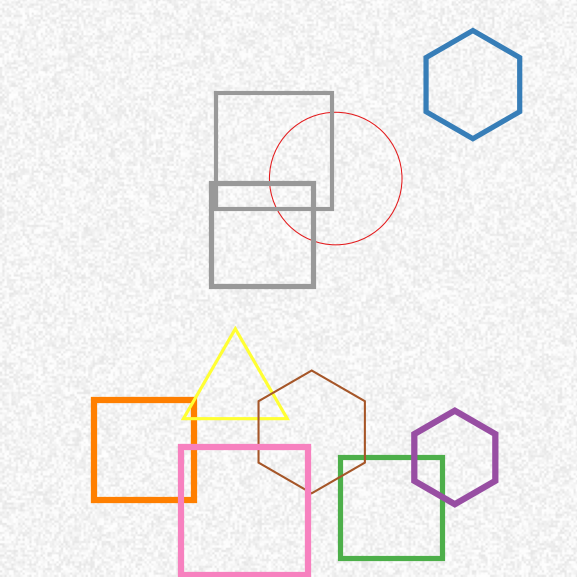[{"shape": "circle", "thickness": 0.5, "radius": 0.57, "center": [0.581, 0.69]}, {"shape": "hexagon", "thickness": 2.5, "radius": 0.47, "center": [0.819, 0.853]}, {"shape": "square", "thickness": 2.5, "radius": 0.44, "center": [0.677, 0.12]}, {"shape": "hexagon", "thickness": 3, "radius": 0.41, "center": [0.788, 0.207]}, {"shape": "square", "thickness": 3, "radius": 0.43, "center": [0.249, 0.219]}, {"shape": "triangle", "thickness": 1.5, "radius": 0.52, "center": [0.408, 0.326]}, {"shape": "hexagon", "thickness": 1, "radius": 0.53, "center": [0.54, 0.251]}, {"shape": "square", "thickness": 3, "radius": 0.55, "center": [0.424, 0.114]}, {"shape": "square", "thickness": 2, "radius": 0.5, "center": [0.474, 0.737]}, {"shape": "square", "thickness": 2.5, "radius": 0.45, "center": [0.454, 0.594]}]